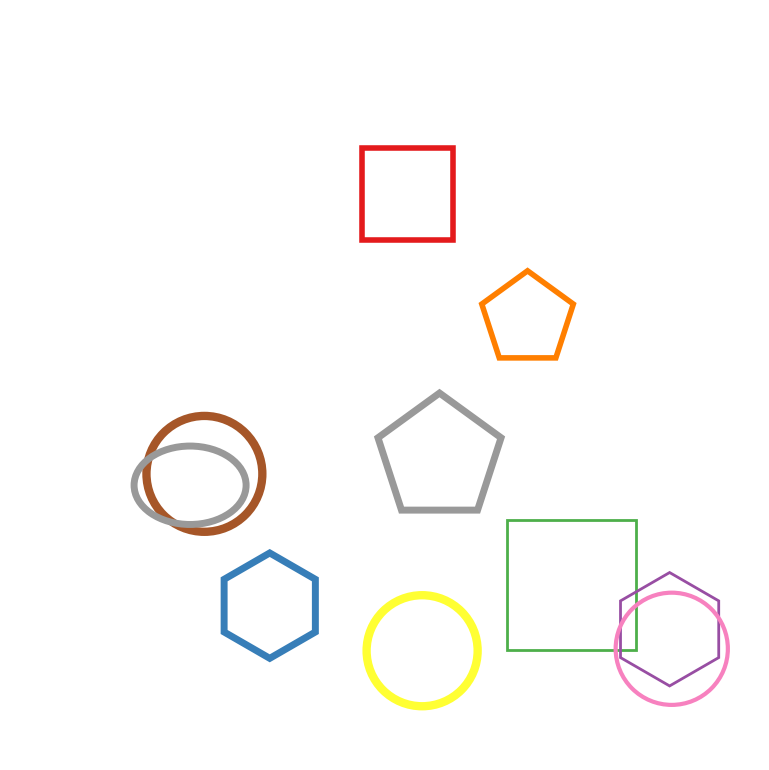[{"shape": "square", "thickness": 2, "radius": 0.3, "center": [0.529, 0.748]}, {"shape": "hexagon", "thickness": 2.5, "radius": 0.34, "center": [0.35, 0.213]}, {"shape": "square", "thickness": 1, "radius": 0.42, "center": [0.742, 0.24]}, {"shape": "hexagon", "thickness": 1, "radius": 0.37, "center": [0.87, 0.183]}, {"shape": "pentagon", "thickness": 2, "radius": 0.31, "center": [0.685, 0.586]}, {"shape": "circle", "thickness": 3, "radius": 0.36, "center": [0.548, 0.155]}, {"shape": "circle", "thickness": 3, "radius": 0.38, "center": [0.265, 0.385]}, {"shape": "circle", "thickness": 1.5, "radius": 0.36, "center": [0.872, 0.157]}, {"shape": "oval", "thickness": 2.5, "radius": 0.36, "center": [0.247, 0.37]}, {"shape": "pentagon", "thickness": 2.5, "radius": 0.42, "center": [0.571, 0.406]}]